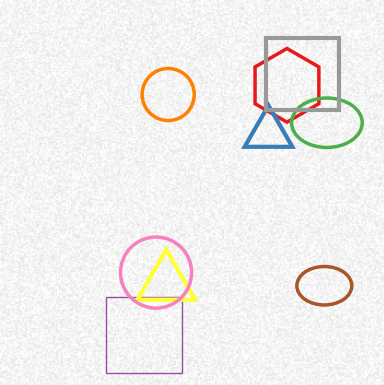[{"shape": "hexagon", "thickness": 2.5, "radius": 0.48, "center": [0.745, 0.778]}, {"shape": "triangle", "thickness": 3, "radius": 0.36, "center": [0.697, 0.654]}, {"shape": "oval", "thickness": 2.5, "radius": 0.46, "center": [0.849, 0.681]}, {"shape": "square", "thickness": 1, "radius": 0.49, "center": [0.373, 0.13]}, {"shape": "circle", "thickness": 2.5, "radius": 0.34, "center": [0.437, 0.755]}, {"shape": "triangle", "thickness": 3, "radius": 0.43, "center": [0.432, 0.265]}, {"shape": "oval", "thickness": 2.5, "radius": 0.36, "center": [0.842, 0.258]}, {"shape": "circle", "thickness": 2.5, "radius": 0.46, "center": [0.405, 0.292]}, {"shape": "square", "thickness": 3, "radius": 0.47, "center": [0.786, 0.808]}]